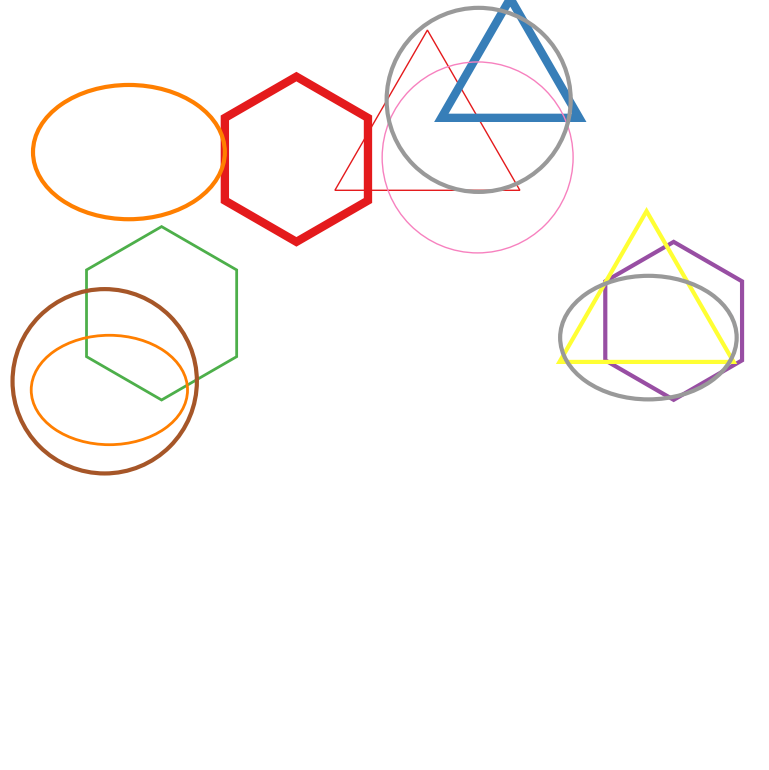[{"shape": "hexagon", "thickness": 3, "radius": 0.54, "center": [0.385, 0.793]}, {"shape": "triangle", "thickness": 0.5, "radius": 0.69, "center": [0.555, 0.822]}, {"shape": "triangle", "thickness": 3, "radius": 0.52, "center": [0.663, 0.899]}, {"shape": "hexagon", "thickness": 1, "radius": 0.56, "center": [0.21, 0.593]}, {"shape": "hexagon", "thickness": 1.5, "radius": 0.51, "center": [0.875, 0.583]}, {"shape": "oval", "thickness": 1, "radius": 0.51, "center": [0.142, 0.494]}, {"shape": "oval", "thickness": 1.5, "radius": 0.62, "center": [0.167, 0.802]}, {"shape": "triangle", "thickness": 1.5, "radius": 0.65, "center": [0.84, 0.595]}, {"shape": "circle", "thickness": 1.5, "radius": 0.6, "center": [0.136, 0.505]}, {"shape": "circle", "thickness": 0.5, "radius": 0.62, "center": [0.62, 0.796]}, {"shape": "oval", "thickness": 1.5, "radius": 0.57, "center": [0.842, 0.562]}, {"shape": "circle", "thickness": 1.5, "radius": 0.6, "center": [0.622, 0.87]}]